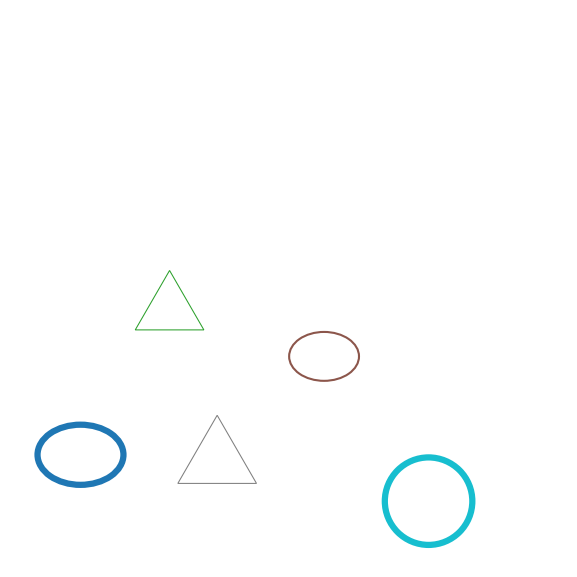[{"shape": "oval", "thickness": 3, "radius": 0.37, "center": [0.139, 0.212]}, {"shape": "triangle", "thickness": 0.5, "radius": 0.34, "center": [0.294, 0.462]}, {"shape": "oval", "thickness": 1, "radius": 0.3, "center": [0.561, 0.382]}, {"shape": "triangle", "thickness": 0.5, "radius": 0.39, "center": [0.376, 0.201]}, {"shape": "circle", "thickness": 3, "radius": 0.38, "center": [0.742, 0.131]}]